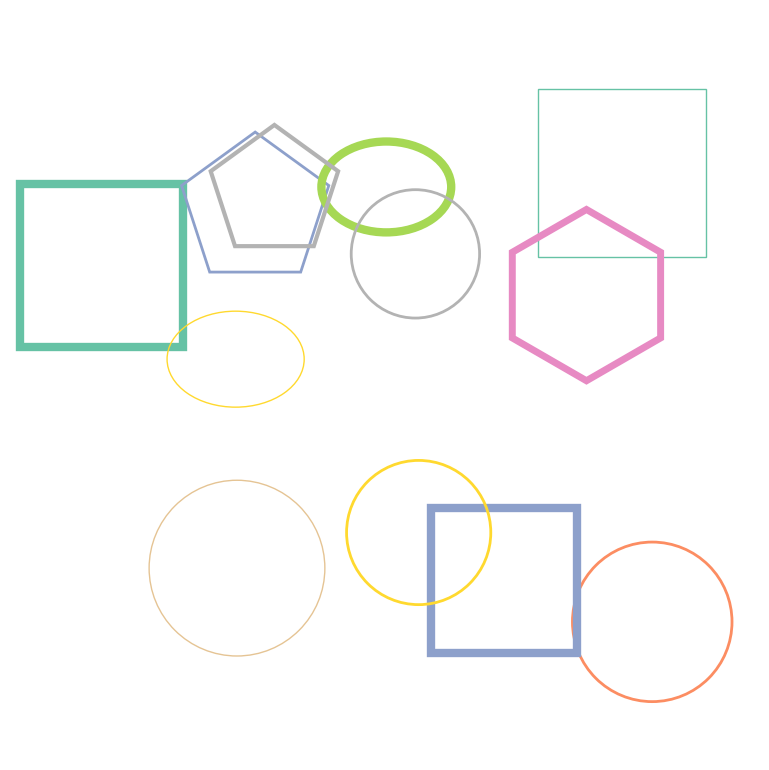[{"shape": "square", "thickness": 3, "radius": 0.53, "center": [0.132, 0.655]}, {"shape": "square", "thickness": 0.5, "radius": 0.55, "center": [0.808, 0.775]}, {"shape": "circle", "thickness": 1, "radius": 0.52, "center": [0.847, 0.192]}, {"shape": "pentagon", "thickness": 1, "radius": 0.5, "center": [0.331, 0.728]}, {"shape": "square", "thickness": 3, "radius": 0.47, "center": [0.654, 0.246]}, {"shape": "hexagon", "thickness": 2.5, "radius": 0.56, "center": [0.762, 0.617]}, {"shape": "oval", "thickness": 3, "radius": 0.42, "center": [0.502, 0.757]}, {"shape": "oval", "thickness": 0.5, "radius": 0.45, "center": [0.306, 0.534]}, {"shape": "circle", "thickness": 1, "radius": 0.47, "center": [0.544, 0.308]}, {"shape": "circle", "thickness": 0.5, "radius": 0.57, "center": [0.308, 0.262]}, {"shape": "pentagon", "thickness": 1.5, "radius": 0.44, "center": [0.356, 0.751]}, {"shape": "circle", "thickness": 1, "radius": 0.42, "center": [0.539, 0.67]}]